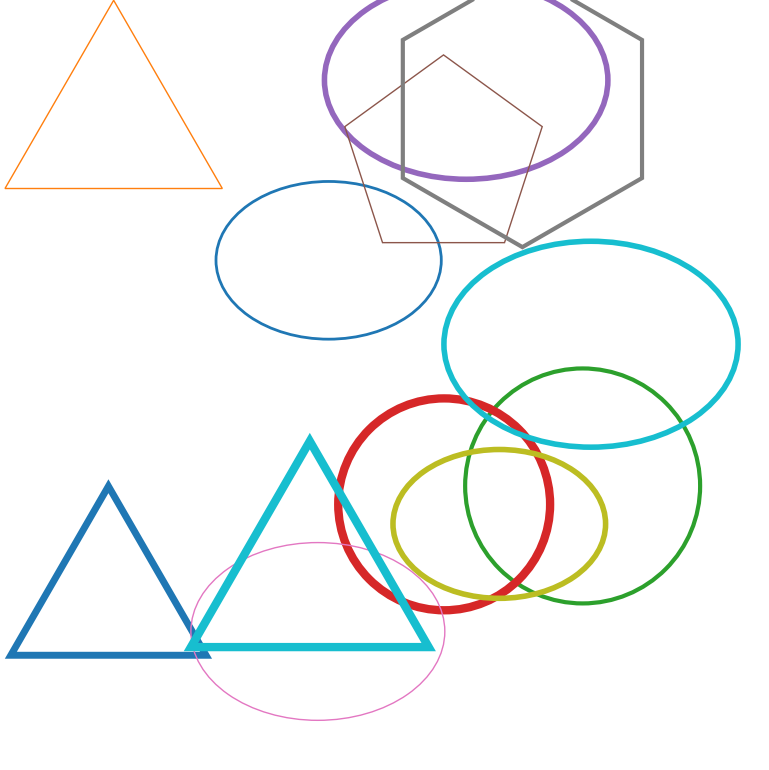[{"shape": "triangle", "thickness": 2.5, "radius": 0.73, "center": [0.141, 0.222]}, {"shape": "oval", "thickness": 1, "radius": 0.73, "center": [0.427, 0.662]}, {"shape": "triangle", "thickness": 0.5, "radius": 0.81, "center": [0.148, 0.837]}, {"shape": "circle", "thickness": 1.5, "radius": 0.76, "center": [0.757, 0.369]}, {"shape": "circle", "thickness": 3, "radius": 0.69, "center": [0.577, 0.345]}, {"shape": "oval", "thickness": 2, "radius": 0.92, "center": [0.605, 0.896]}, {"shape": "pentagon", "thickness": 0.5, "radius": 0.67, "center": [0.576, 0.794]}, {"shape": "oval", "thickness": 0.5, "radius": 0.82, "center": [0.413, 0.18]}, {"shape": "hexagon", "thickness": 1.5, "radius": 0.9, "center": [0.678, 0.858]}, {"shape": "oval", "thickness": 2, "radius": 0.69, "center": [0.648, 0.32]}, {"shape": "triangle", "thickness": 3, "radius": 0.89, "center": [0.402, 0.249]}, {"shape": "oval", "thickness": 2, "radius": 0.96, "center": [0.768, 0.553]}]